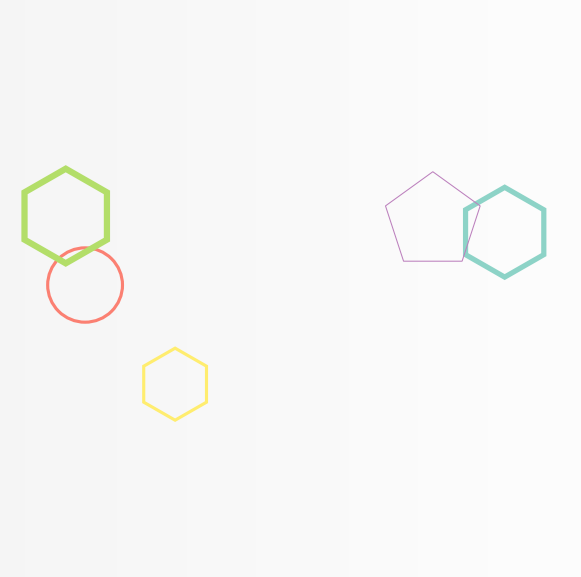[{"shape": "hexagon", "thickness": 2.5, "radius": 0.39, "center": [0.868, 0.597]}, {"shape": "circle", "thickness": 1.5, "radius": 0.32, "center": [0.146, 0.506]}, {"shape": "hexagon", "thickness": 3, "radius": 0.41, "center": [0.113, 0.625]}, {"shape": "pentagon", "thickness": 0.5, "radius": 0.43, "center": [0.745, 0.616]}, {"shape": "hexagon", "thickness": 1.5, "radius": 0.31, "center": [0.301, 0.334]}]